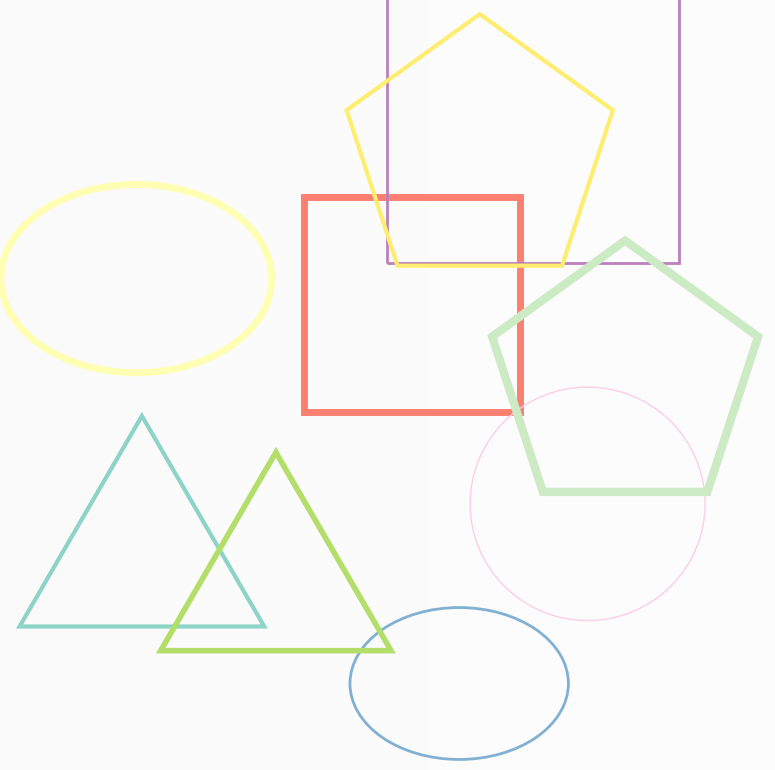[{"shape": "triangle", "thickness": 1.5, "radius": 0.91, "center": [0.183, 0.278]}, {"shape": "oval", "thickness": 2.5, "radius": 0.87, "center": [0.176, 0.638]}, {"shape": "square", "thickness": 2.5, "radius": 0.7, "center": [0.532, 0.605]}, {"shape": "oval", "thickness": 1, "radius": 0.7, "center": [0.592, 0.112]}, {"shape": "triangle", "thickness": 2, "radius": 0.86, "center": [0.356, 0.241]}, {"shape": "circle", "thickness": 0.5, "radius": 0.76, "center": [0.758, 0.346]}, {"shape": "square", "thickness": 1, "radius": 0.94, "center": [0.687, 0.847]}, {"shape": "pentagon", "thickness": 3, "radius": 0.9, "center": [0.807, 0.507]}, {"shape": "pentagon", "thickness": 1.5, "radius": 0.9, "center": [0.619, 0.801]}]